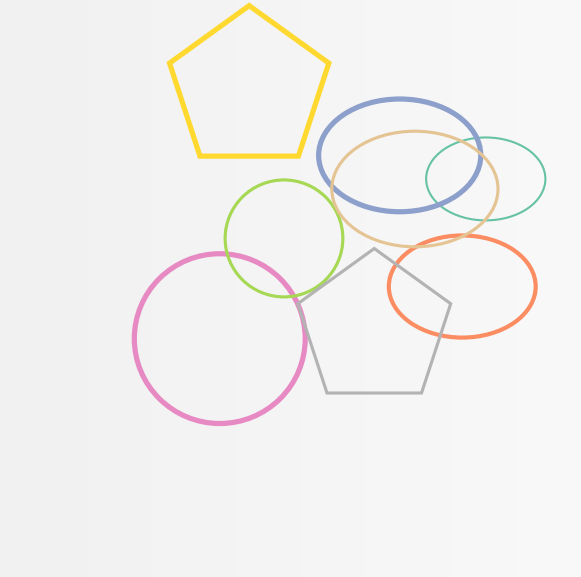[{"shape": "oval", "thickness": 1, "radius": 0.51, "center": [0.836, 0.689]}, {"shape": "oval", "thickness": 2, "radius": 0.63, "center": [0.795, 0.503]}, {"shape": "oval", "thickness": 2.5, "radius": 0.7, "center": [0.688, 0.73]}, {"shape": "circle", "thickness": 2.5, "radius": 0.74, "center": [0.378, 0.413]}, {"shape": "circle", "thickness": 1.5, "radius": 0.51, "center": [0.489, 0.586]}, {"shape": "pentagon", "thickness": 2.5, "radius": 0.72, "center": [0.429, 0.845]}, {"shape": "oval", "thickness": 1.5, "radius": 0.71, "center": [0.714, 0.672]}, {"shape": "pentagon", "thickness": 1.5, "radius": 0.69, "center": [0.644, 0.43]}]